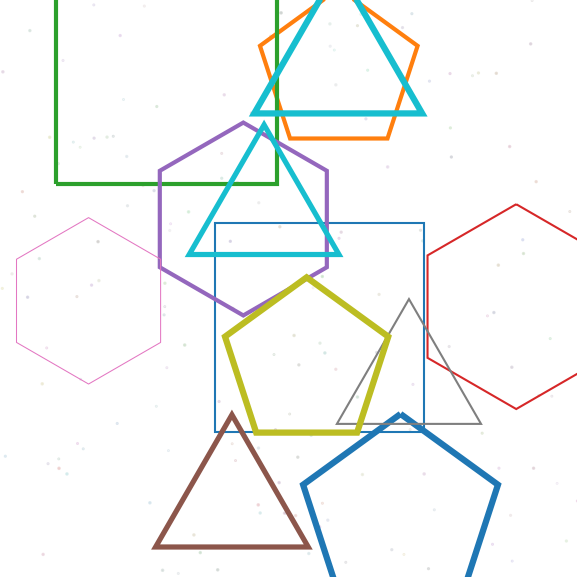[{"shape": "square", "thickness": 1, "radius": 0.9, "center": [0.554, 0.432]}, {"shape": "pentagon", "thickness": 3, "radius": 0.89, "center": [0.694, 0.105]}, {"shape": "pentagon", "thickness": 2, "radius": 0.72, "center": [0.587, 0.875]}, {"shape": "square", "thickness": 2, "radius": 0.95, "center": [0.288, 0.871]}, {"shape": "hexagon", "thickness": 1, "radius": 0.89, "center": [0.894, 0.468]}, {"shape": "hexagon", "thickness": 2, "radius": 0.83, "center": [0.421, 0.62]}, {"shape": "triangle", "thickness": 2.5, "radius": 0.76, "center": [0.402, 0.128]}, {"shape": "hexagon", "thickness": 0.5, "radius": 0.72, "center": [0.153, 0.478]}, {"shape": "triangle", "thickness": 1, "radius": 0.72, "center": [0.708, 0.337]}, {"shape": "pentagon", "thickness": 3, "radius": 0.74, "center": [0.531, 0.37]}, {"shape": "triangle", "thickness": 3, "radius": 0.84, "center": [0.586, 0.887]}, {"shape": "triangle", "thickness": 2.5, "radius": 0.75, "center": [0.457, 0.633]}]